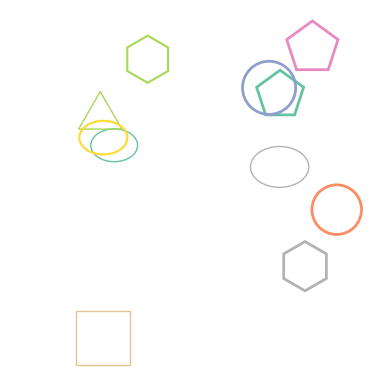[{"shape": "oval", "thickness": 1, "radius": 0.3, "center": [0.297, 0.623]}, {"shape": "pentagon", "thickness": 2, "radius": 0.32, "center": [0.728, 0.754]}, {"shape": "circle", "thickness": 2, "radius": 0.32, "center": [0.875, 0.455]}, {"shape": "circle", "thickness": 2, "radius": 0.35, "center": [0.699, 0.772]}, {"shape": "pentagon", "thickness": 2, "radius": 0.35, "center": [0.811, 0.876]}, {"shape": "hexagon", "thickness": 1.5, "radius": 0.31, "center": [0.384, 0.846]}, {"shape": "triangle", "thickness": 1, "radius": 0.32, "center": [0.26, 0.697]}, {"shape": "oval", "thickness": 1.5, "radius": 0.31, "center": [0.268, 0.643]}, {"shape": "square", "thickness": 1, "radius": 0.35, "center": [0.267, 0.121]}, {"shape": "hexagon", "thickness": 2, "radius": 0.32, "center": [0.792, 0.309]}, {"shape": "oval", "thickness": 1, "radius": 0.38, "center": [0.726, 0.566]}]